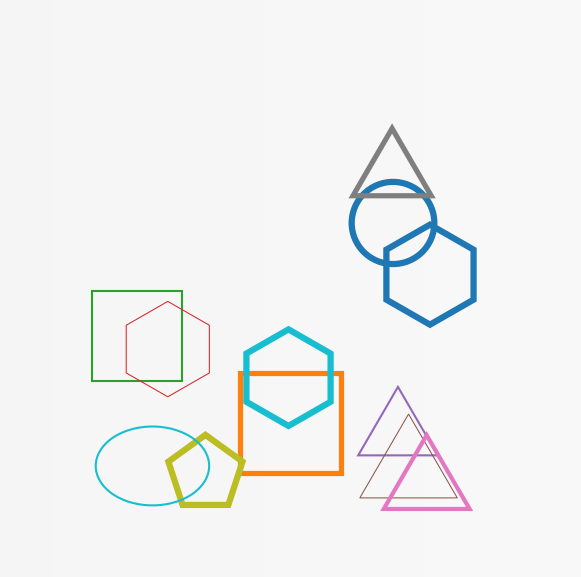[{"shape": "circle", "thickness": 3, "radius": 0.36, "center": [0.676, 0.613]}, {"shape": "hexagon", "thickness": 3, "radius": 0.43, "center": [0.74, 0.524]}, {"shape": "square", "thickness": 2.5, "radius": 0.43, "center": [0.5, 0.267]}, {"shape": "square", "thickness": 1, "radius": 0.39, "center": [0.235, 0.417]}, {"shape": "hexagon", "thickness": 0.5, "radius": 0.41, "center": [0.289, 0.395]}, {"shape": "triangle", "thickness": 1, "radius": 0.4, "center": [0.685, 0.25]}, {"shape": "triangle", "thickness": 0.5, "radius": 0.48, "center": [0.703, 0.185]}, {"shape": "triangle", "thickness": 2, "radius": 0.43, "center": [0.734, 0.16]}, {"shape": "triangle", "thickness": 2.5, "radius": 0.39, "center": [0.675, 0.699]}, {"shape": "pentagon", "thickness": 3, "radius": 0.34, "center": [0.353, 0.179]}, {"shape": "oval", "thickness": 1, "radius": 0.49, "center": [0.262, 0.192]}, {"shape": "hexagon", "thickness": 3, "radius": 0.42, "center": [0.496, 0.345]}]